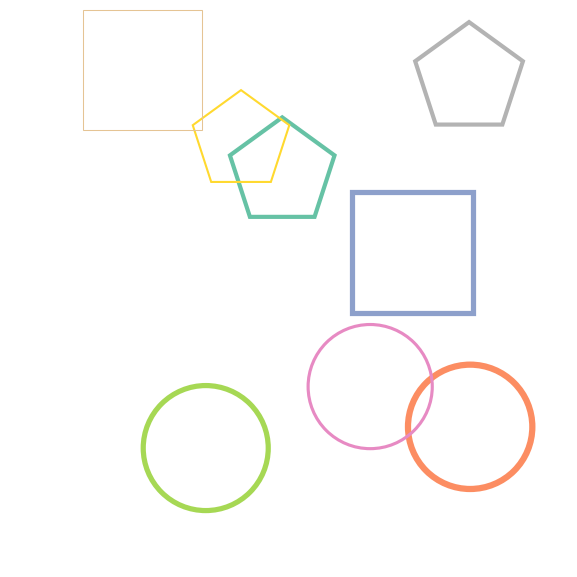[{"shape": "pentagon", "thickness": 2, "radius": 0.48, "center": [0.489, 0.701]}, {"shape": "circle", "thickness": 3, "radius": 0.54, "center": [0.814, 0.26]}, {"shape": "square", "thickness": 2.5, "radius": 0.52, "center": [0.715, 0.561]}, {"shape": "circle", "thickness": 1.5, "radius": 0.54, "center": [0.641, 0.33]}, {"shape": "circle", "thickness": 2.5, "radius": 0.54, "center": [0.356, 0.223]}, {"shape": "pentagon", "thickness": 1, "radius": 0.44, "center": [0.417, 0.755]}, {"shape": "square", "thickness": 0.5, "radius": 0.52, "center": [0.246, 0.878]}, {"shape": "pentagon", "thickness": 2, "radius": 0.49, "center": [0.812, 0.863]}]